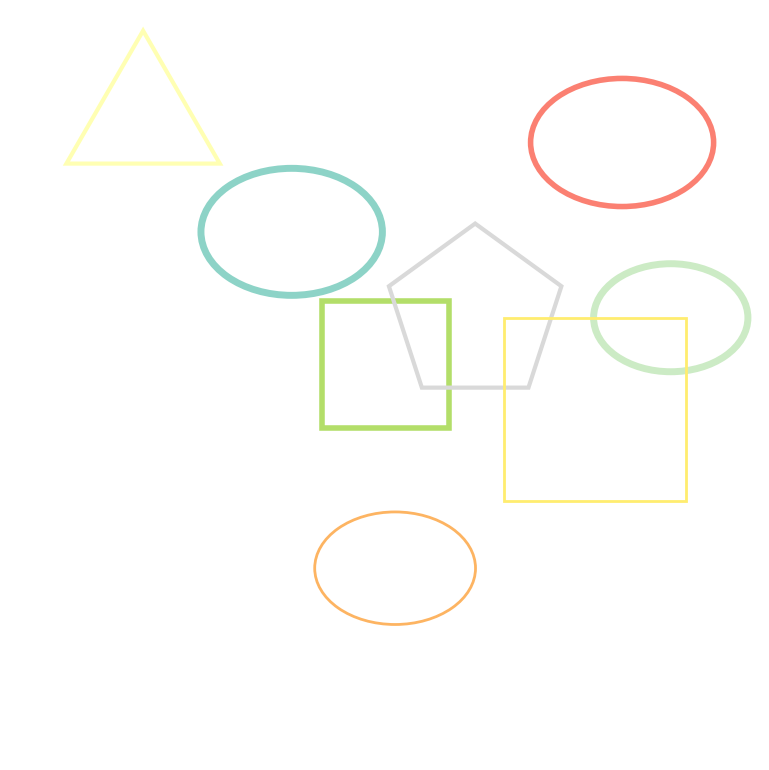[{"shape": "oval", "thickness": 2.5, "radius": 0.59, "center": [0.379, 0.699]}, {"shape": "triangle", "thickness": 1.5, "radius": 0.58, "center": [0.186, 0.845]}, {"shape": "oval", "thickness": 2, "radius": 0.59, "center": [0.808, 0.815]}, {"shape": "oval", "thickness": 1, "radius": 0.52, "center": [0.513, 0.262]}, {"shape": "square", "thickness": 2, "radius": 0.41, "center": [0.5, 0.526]}, {"shape": "pentagon", "thickness": 1.5, "radius": 0.59, "center": [0.617, 0.592]}, {"shape": "oval", "thickness": 2.5, "radius": 0.5, "center": [0.871, 0.587]}, {"shape": "square", "thickness": 1, "radius": 0.59, "center": [0.773, 0.468]}]